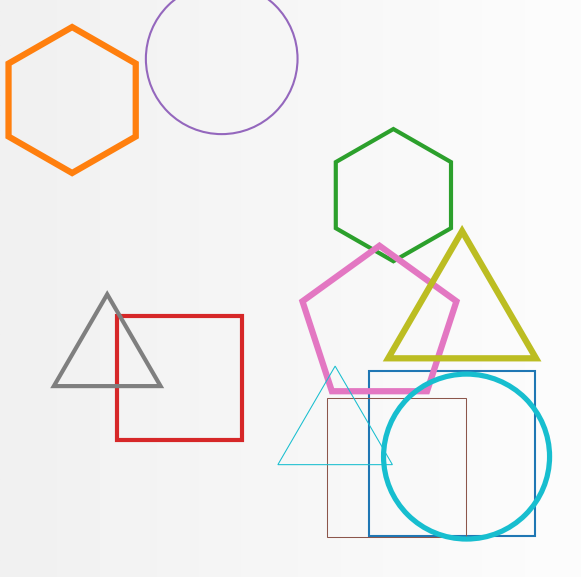[{"shape": "square", "thickness": 1, "radius": 0.71, "center": [0.777, 0.213]}, {"shape": "hexagon", "thickness": 3, "radius": 0.63, "center": [0.124, 0.826]}, {"shape": "hexagon", "thickness": 2, "radius": 0.57, "center": [0.677, 0.661]}, {"shape": "square", "thickness": 2, "radius": 0.54, "center": [0.309, 0.345]}, {"shape": "circle", "thickness": 1, "radius": 0.65, "center": [0.381, 0.897]}, {"shape": "square", "thickness": 0.5, "radius": 0.6, "center": [0.682, 0.19]}, {"shape": "pentagon", "thickness": 3, "radius": 0.7, "center": [0.653, 0.434]}, {"shape": "triangle", "thickness": 2, "radius": 0.53, "center": [0.184, 0.384]}, {"shape": "triangle", "thickness": 3, "radius": 0.73, "center": [0.795, 0.452]}, {"shape": "triangle", "thickness": 0.5, "radius": 0.57, "center": [0.577, 0.251]}, {"shape": "circle", "thickness": 2.5, "radius": 0.71, "center": [0.803, 0.209]}]